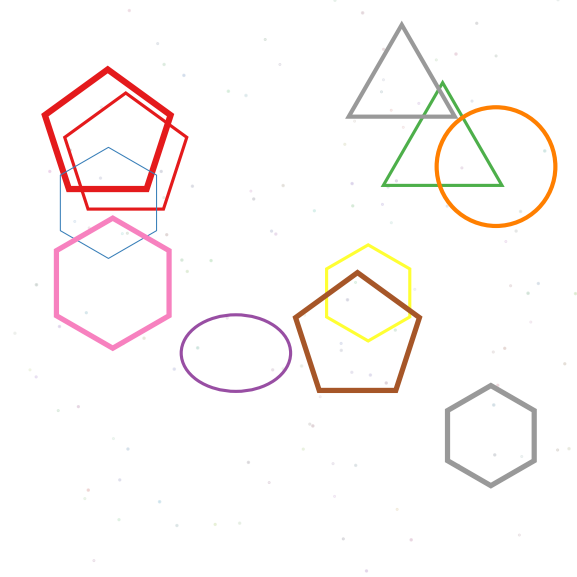[{"shape": "pentagon", "thickness": 1.5, "radius": 0.56, "center": [0.218, 0.727]}, {"shape": "pentagon", "thickness": 3, "radius": 0.57, "center": [0.187, 0.764]}, {"shape": "hexagon", "thickness": 0.5, "radius": 0.48, "center": [0.188, 0.648]}, {"shape": "triangle", "thickness": 1.5, "radius": 0.59, "center": [0.766, 0.737]}, {"shape": "oval", "thickness": 1.5, "radius": 0.47, "center": [0.408, 0.388]}, {"shape": "circle", "thickness": 2, "radius": 0.51, "center": [0.859, 0.711]}, {"shape": "hexagon", "thickness": 1.5, "radius": 0.42, "center": [0.638, 0.492]}, {"shape": "pentagon", "thickness": 2.5, "radius": 0.56, "center": [0.619, 0.414]}, {"shape": "hexagon", "thickness": 2.5, "radius": 0.56, "center": [0.195, 0.509]}, {"shape": "triangle", "thickness": 2, "radius": 0.53, "center": [0.696, 0.85]}, {"shape": "hexagon", "thickness": 2.5, "radius": 0.43, "center": [0.85, 0.245]}]